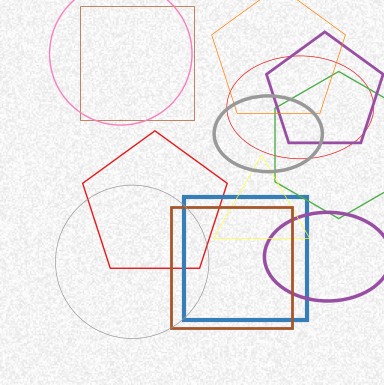[{"shape": "pentagon", "thickness": 1, "radius": 0.99, "center": [0.402, 0.463]}, {"shape": "oval", "thickness": 0.5, "radius": 0.95, "center": [0.78, 0.721]}, {"shape": "square", "thickness": 3, "radius": 0.8, "center": [0.637, 0.328]}, {"shape": "hexagon", "thickness": 1, "radius": 0.96, "center": [0.88, 0.623]}, {"shape": "pentagon", "thickness": 2, "radius": 0.8, "center": [0.844, 0.758]}, {"shape": "oval", "thickness": 2.5, "radius": 0.82, "center": [0.851, 0.333]}, {"shape": "pentagon", "thickness": 0.5, "radius": 0.91, "center": [0.723, 0.853]}, {"shape": "triangle", "thickness": 0.5, "radius": 0.72, "center": [0.68, 0.453]}, {"shape": "square", "thickness": 2, "radius": 0.78, "center": [0.602, 0.306]}, {"shape": "square", "thickness": 0.5, "radius": 0.74, "center": [0.357, 0.836]}, {"shape": "circle", "thickness": 1, "radius": 0.93, "center": [0.314, 0.86]}, {"shape": "oval", "thickness": 2.5, "radius": 0.7, "center": [0.697, 0.653]}, {"shape": "circle", "thickness": 0.5, "radius": 1.0, "center": [0.343, 0.32]}]